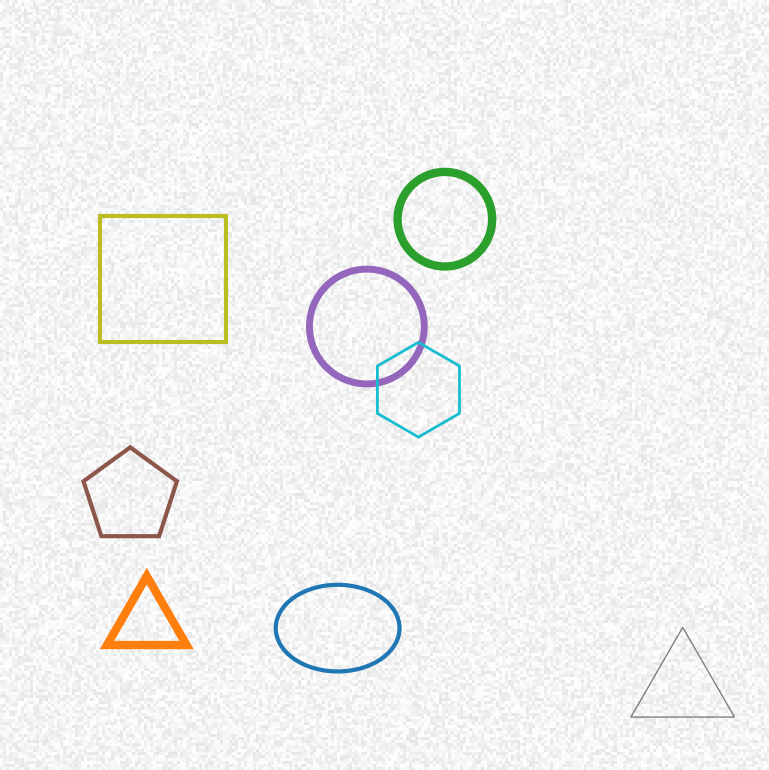[{"shape": "oval", "thickness": 1.5, "radius": 0.4, "center": [0.439, 0.184]}, {"shape": "triangle", "thickness": 3, "radius": 0.3, "center": [0.191, 0.192]}, {"shape": "circle", "thickness": 3, "radius": 0.31, "center": [0.578, 0.715]}, {"shape": "circle", "thickness": 2.5, "radius": 0.37, "center": [0.476, 0.576]}, {"shape": "pentagon", "thickness": 1.5, "radius": 0.32, "center": [0.169, 0.355]}, {"shape": "triangle", "thickness": 0.5, "radius": 0.39, "center": [0.887, 0.108]}, {"shape": "square", "thickness": 1.5, "radius": 0.41, "center": [0.211, 0.638]}, {"shape": "hexagon", "thickness": 1, "radius": 0.31, "center": [0.543, 0.494]}]